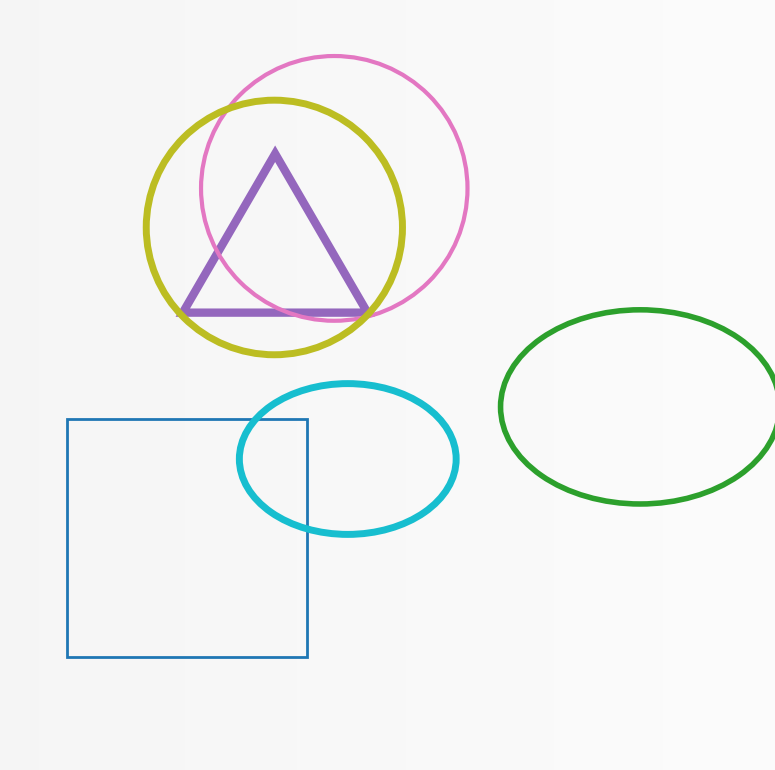[{"shape": "square", "thickness": 1, "radius": 0.77, "center": [0.241, 0.301]}, {"shape": "oval", "thickness": 2, "radius": 0.9, "center": [0.826, 0.472]}, {"shape": "triangle", "thickness": 3, "radius": 0.69, "center": [0.355, 0.663]}, {"shape": "circle", "thickness": 1.5, "radius": 0.86, "center": [0.431, 0.755]}, {"shape": "circle", "thickness": 2.5, "radius": 0.83, "center": [0.354, 0.705]}, {"shape": "oval", "thickness": 2.5, "radius": 0.7, "center": [0.449, 0.404]}]